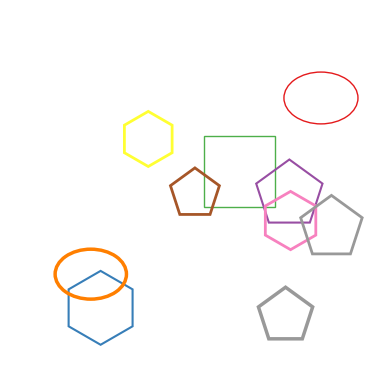[{"shape": "oval", "thickness": 1, "radius": 0.48, "center": [0.834, 0.746]}, {"shape": "hexagon", "thickness": 1.5, "radius": 0.48, "center": [0.261, 0.2]}, {"shape": "square", "thickness": 1, "radius": 0.46, "center": [0.622, 0.554]}, {"shape": "pentagon", "thickness": 1.5, "radius": 0.45, "center": [0.752, 0.495]}, {"shape": "oval", "thickness": 2.5, "radius": 0.46, "center": [0.236, 0.288]}, {"shape": "hexagon", "thickness": 2, "radius": 0.36, "center": [0.385, 0.639]}, {"shape": "pentagon", "thickness": 2, "radius": 0.33, "center": [0.506, 0.497]}, {"shape": "hexagon", "thickness": 2, "radius": 0.38, "center": [0.755, 0.427]}, {"shape": "pentagon", "thickness": 2.5, "radius": 0.37, "center": [0.742, 0.18]}, {"shape": "pentagon", "thickness": 2, "radius": 0.42, "center": [0.861, 0.408]}]